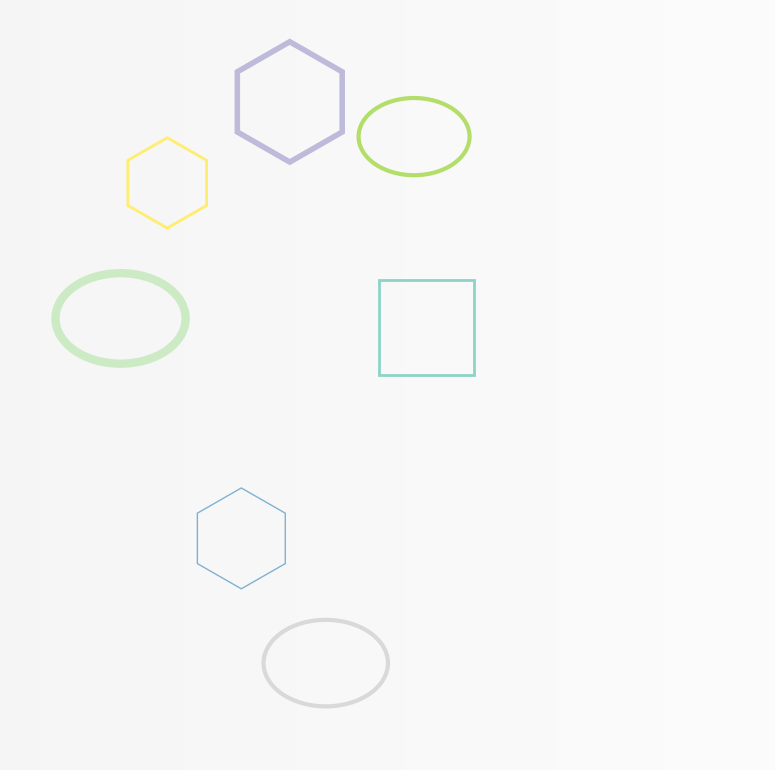[{"shape": "square", "thickness": 1, "radius": 0.31, "center": [0.55, 0.574]}, {"shape": "hexagon", "thickness": 2, "radius": 0.39, "center": [0.374, 0.868]}, {"shape": "hexagon", "thickness": 0.5, "radius": 0.33, "center": [0.311, 0.301]}, {"shape": "oval", "thickness": 1.5, "radius": 0.36, "center": [0.534, 0.823]}, {"shape": "oval", "thickness": 1.5, "radius": 0.4, "center": [0.42, 0.139]}, {"shape": "oval", "thickness": 3, "radius": 0.42, "center": [0.156, 0.586]}, {"shape": "hexagon", "thickness": 1, "radius": 0.29, "center": [0.216, 0.762]}]